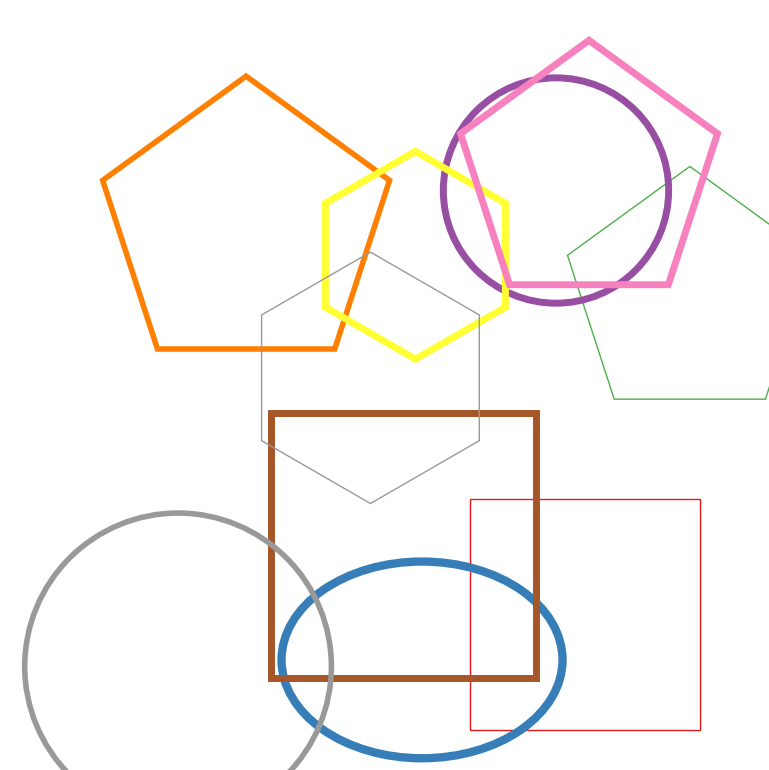[{"shape": "square", "thickness": 0.5, "radius": 0.75, "center": [0.76, 0.202]}, {"shape": "oval", "thickness": 3, "radius": 0.91, "center": [0.548, 0.143]}, {"shape": "pentagon", "thickness": 0.5, "radius": 0.84, "center": [0.896, 0.617]}, {"shape": "circle", "thickness": 2.5, "radius": 0.73, "center": [0.722, 0.753]}, {"shape": "pentagon", "thickness": 2, "radius": 0.98, "center": [0.32, 0.705]}, {"shape": "hexagon", "thickness": 2.5, "radius": 0.67, "center": [0.539, 0.669]}, {"shape": "square", "thickness": 2.5, "radius": 0.86, "center": [0.524, 0.292]}, {"shape": "pentagon", "thickness": 2.5, "radius": 0.88, "center": [0.765, 0.772]}, {"shape": "hexagon", "thickness": 0.5, "radius": 0.82, "center": [0.481, 0.509]}, {"shape": "circle", "thickness": 2, "radius": 1.0, "center": [0.231, 0.135]}]